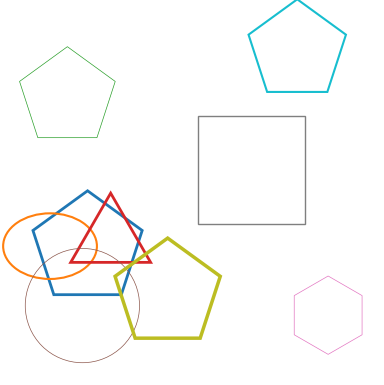[{"shape": "pentagon", "thickness": 2, "radius": 0.75, "center": [0.227, 0.355]}, {"shape": "oval", "thickness": 1.5, "radius": 0.61, "center": [0.13, 0.361]}, {"shape": "pentagon", "thickness": 0.5, "radius": 0.65, "center": [0.175, 0.748]}, {"shape": "triangle", "thickness": 2, "radius": 0.6, "center": [0.287, 0.378]}, {"shape": "circle", "thickness": 0.5, "radius": 0.74, "center": [0.214, 0.206]}, {"shape": "hexagon", "thickness": 0.5, "radius": 0.51, "center": [0.852, 0.181]}, {"shape": "square", "thickness": 1, "radius": 0.7, "center": [0.653, 0.558]}, {"shape": "pentagon", "thickness": 2.5, "radius": 0.72, "center": [0.436, 0.238]}, {"shape": "pentagon", "thickness": 1.5, "radius": 0.67, "center": [0.772, 0.869]}]